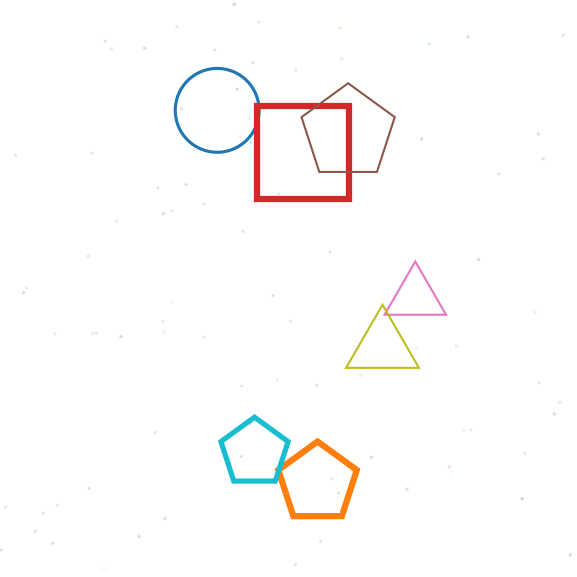[{"shape": "circle", "thickness": 1.5, "radius": 0.36, "center": [0.376, 0.808]}, {"shape": "pentagon", "thickness": 3, "radius": 0.36, "center": [0.55, 0.163]}, {"shape": "square", "thickness": 3, "radius": 0.4, "center": [0.525, 0.735]}, {"shape": "pentagon", "thickness": 1, "radius": 0.42, "center": [0.603, 0.77]}, {"shape": "triangle", "thickness": 1, "radius": 0.31, "center": [0.719, 0.485]}, {"shape": "triangle", "thickness": 1, "radius": 0.36, "center": [0.662, 0.399]}, {"shape": "pentagon", "thickness": 2.5, "radius": 0.31, "center": [0.441, 0.216]}]